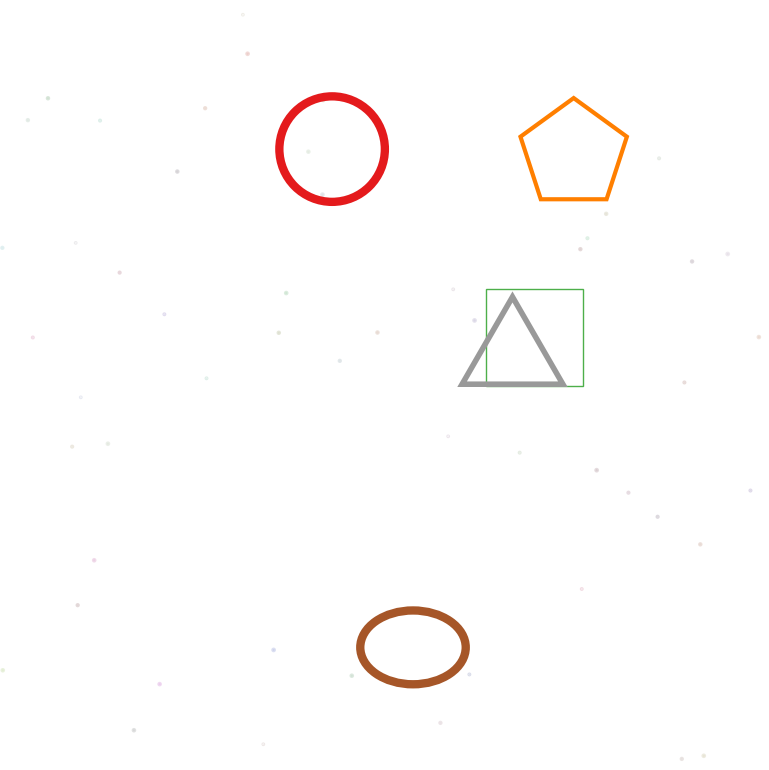[{"shape": "circle", "thickness": 3, "radius": 0.34, "center": [0.431, 0.806]}, {"shape": "square", "thickness": 0.5, "radius": 0.32, "center": [0.694, 0.562]}, {"shape": "pentagon", "thickness": 1.5, "radius": 0.36, "center": [0.745, 0.8]}, {"shape": "oval", "thickness": 3, "radius": 0.34, "center": [0.536, 0.159]}, {"shape": "triangle", "thickness": 2, "radius": 0.38, "center": [0.666, 0.539]}]